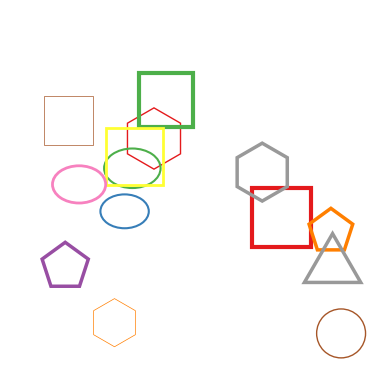[{"shape": "hexagon", "thickness": 1, "radius": 0.4, "center": [0.4, 0.64]}, {"shape": "square", "thickness": 3, "radius": 0.38, "center": [0.73, 0.436]}, {"shape": "oval", "thickness": 1.5, "radius": 0.31, "center": [0.324, 0.451]}, {"shape": "square", "thickness": 3, "radius": 0.35, "center": [0.432, 0.74]}, {"shape": "oval", "thickness": 1.5, "radius": 0.37, "center": [0.344, 0.563]}, {"shape": "pentagon", "thickness": 2.5, "radius": 0.32, "center": [0.169, 0.308]}, {"shape": "pentagon", "thickness": 2.5, "radius": 0.3, "center": [0.859, 0.399]}, {"shape": "hexagon", "thickness": 0.5, "radius": 0.31, "center": [0.297, 0.162]}, {"shape": "square", "thickness": 2, "radius": 0.37, "center": [0.349, 0.593]}, {"shape": "circle", "thickness": 1, "radius": 0.32, "center": [0.886, 0.134]}, {"shape": "square", "thickness": 0.5, "radius": 0.32, "center": [0.178, 0.687]}, {"shape": "oval", "thickness": 2, "radius": 0.35, "center": [0.205, 0.521]}, {"shape": "hexagon", "thickness": 2.5, "radius": 0.38, "center": [0.681, 0.553]}, {"shape": "triangle", "thickness": 2.5, "radius": 0.42, "center": [0.864, 0.309]}]